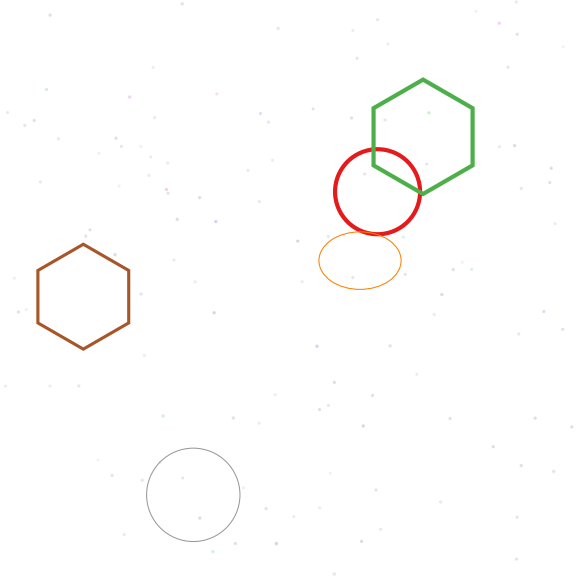[{"shape": "circle", "thickness": 2, "radius": 0.37, "center": [0.654, 0.667]}, {"shape": "hexagon", "thickness": 2, "radius": 0.5, "center": [0.733, 0.762]}, {"shape": "oval", "thickness": 0.5, "radius": 0.36, "center": [0.623, 0.548]}, {"shape": "hexagon", "thickness": 1.5, "radius": 0.45, "center": [0.144, 0.485]}, {"shape": "circle", "thickness": 0.5, "radius": 0.4, "center": [0.335, 0.142]}]